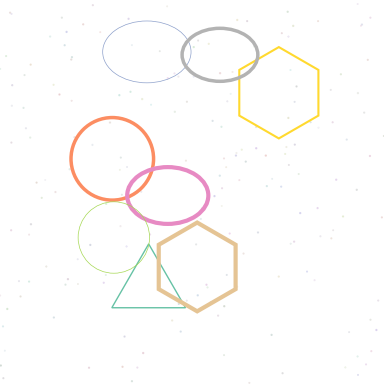[{"shape": "triangle", "thickness": 1, "radius": 0.55, "center": [0.386, 0.256]}, {"shape": "circle", "thickness": 2.5, "radius": 0.54, "center": [0.292, 0.587]}, {"shape": "oval", "thickness": 0.5, "radius": 0.57, "center": [0.381, 0.865]}, {"shape": "oval", "thickness": 3, "radius": 0.53, "center": [0.436, 0.492]}, {"shape": "circle", "thickness": 0.5, "radius": 0.46, "center": [0.296, 0.383]}, {"shape": "hexagon", "thickness": 1.5, "radius": 0.59, "center": [0.724, 0.759]}, {"shape": "hexagon", "thickness": 3, "radius": 0.58, "center": [0.512, 0.307]}, {"shape": "oval", "thickness": 2.5, "radius": 0.49, "center": [0.571, 0.858]}]